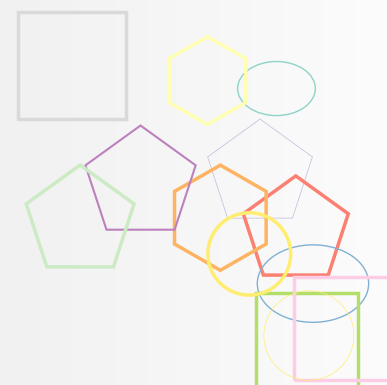[{"shape": "oval", "thickness": 1, "radius": 0.5, "center": [0.713, 0.77]}, {"shape": "hexagon", "thickness": 2.5, "radius": 0.57, "center": [0.535, 0.791]}, {"shape": "pentagon", "thickness": 0.5, "radius": 0.71, "center": [0.671, 0.549]}, {"shape": "pentagon", "thickness": 2.5, "radius": 0.71, "center": [0.763, 0.401]}, {"shape": "oval", "thickness": 1, "radius": 0.72, "center": [0.808, 0.263]}, {"shape": "hexagon", "thickness": 2.5, "radius": 0.68, "center": [0.569, 0.435]}, {"shape": "square", "thickness": 2.5, "radius": 0.66, "center": [0.792, 0.106]}, {"shape": "square", "thickness": 2.5, "radius": 0.67, "center": [0.892, 0.146]}, {"shape": "square", "thickness": 2.5, "radius": 0.69, "center": [0.186, 0.829]}, {"shape": "pentagon", "thickness": 1.5, "radius": 0.75, "center": [0.363, 0.524]}, {"shape": "pentagon", "thickness": 2.5, "radius": 0.73, "center": [0.207, 0.425]}, {"shape": "circle", "thickness": 0.5, "radius": 0.58, "center": [0.797, 0.129]}, {"shape": "circle", "thickness": 2.5, "radius": 0.53, "center": [0.643, 0.34]}]